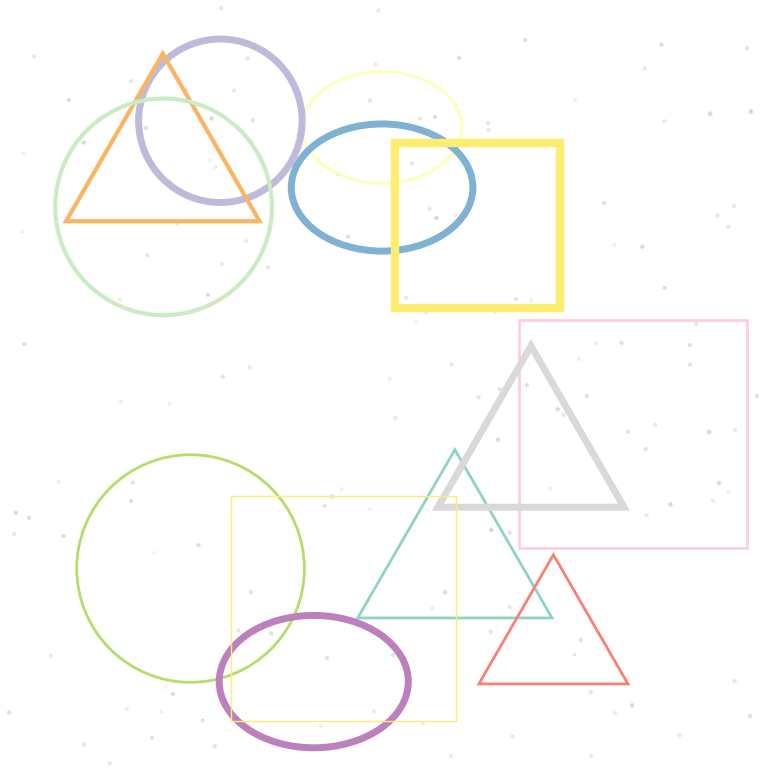[{"shape": "triangle", "thickness": 1, "radius": 0.73, "center": [0.591, 0.27]}, {"shape": "oval", "thickness": 1, "radius": 0.52, "center": [0.496, 0.835]}, {"shape": "circle", "thickness": 2.5, "radius": 0.53, "center": [0.286, 0.843]}, {"shape": "triangle", "thickness": 1, "radius": 0.56, "center": [0.719, 0.168]}, {"shape": "oval", "thickness": 2.5, "radius": 0.59, "center": [0.496, 0.756]}, {"shape": "triangle", "thickness": 1.5, "radius": 0.73, "center": [0.211, 0.785]}, {"shape": "circle", "thickness": 1, "radius": 0.74, "center": [0.247, 0.262]}, {"shape": "square", "thickness": 1, "radius": 0.74, "center": [0.822, 0.436]}, {"shape": "triangle", "thickness": 2.5, "radius": 0.7, "center": [0.69, 0.411]}, {"shape": "oval", "thickness": 2.5, "radius": 0.61, "center": [0.407, 0.115]}, {"shape": "circle", "thickness": 1.5, "radius": 0.7, "center": [0.212, 0.731]}, {"shape": "square", "thickness": 3, "radius": 0.54, "center": [0.62, 0.708]}, {"shape": "square", "thickness": 0.5, "radius": 0.73, "center": [0.446, 0.21]}]